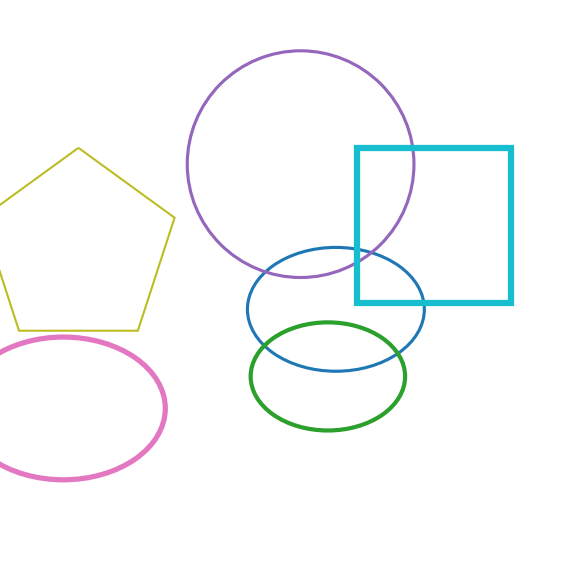[{"shape": "oval", "thickness": 1.5, "radius": 0.77, "center": [0.582, 0.464]}, {"shape": "oval", "thickness": 2, "radius": 0.67, "center": [0.568, 0.347]}, {"shape": "circle", "thickness": 1.5, "radius": 0.98, "center": [0.521, 0.715]}, {"shape": "oval", "thickness": 2.5, "radius": 0.88, "center": [0.11, 0.292]}, {"shape": "pentagon", "thickness": 1, "radius": 0.88, "center": [0.136, 0.568]}, {"shape": "square", "thickness": 3, "radius": 0.67, "center": [0.751, 0.608]}]